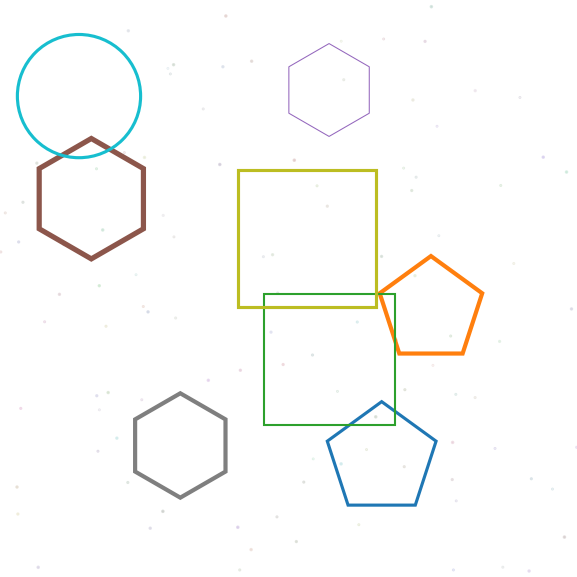[{"shape": "pentagon", "thickness": 1.5, "radius": 0.5, "center": [0.661, 0.205]}, {"shape": "pentagon", "thickness": 2, "radius": 0.47, "center": [0.746, 0.462]}, {"shape": "square", "thickness": 1, "radius": 0.57, "center": [0.571, 0.376]}, {"shape": "hexagon", "thickness": 0.5, "radius": 0.4, "center": [0.57, 0.843]}, {"shape": "hexagon", "thickness": 2.5, "radius": 0.52, "center": [0.158, 0.655]}, {"shape": "hexagon", "thickness": 2, "radius": 0.45, "center": [0.312, 0.228]}, {"shape": "square", "thickness": 1.5, "radius": 0.59, "center": [0.532, 0.586]}, {"shape": "circle", "thickness": 1.5, "radius": 0.53, "center": [0.137, 0.833]}]